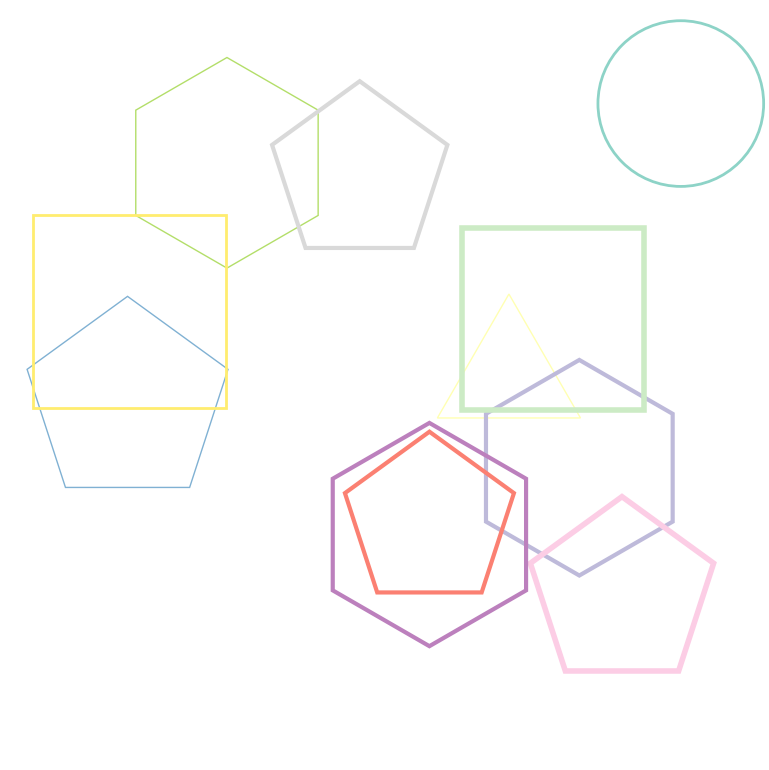[{"shape": "circle", "thickness": 1, "radius": 0.54, "center": [0.884, 0.865]}, {"shape": "triangle", "thickness": 0.5, "radius": 0.54, "center": [0.661, 0.511]}, {"shape": "hexagon", "thickness": 1.5, "radius": 0.7, "center": [0.752, 0.393]}, {"shape": "pentagon", "thickness": 1.5, "radius": 0.58, "center": [0.558, 0.324]}, {"shape": "pentagon", "thickness": 0.5, "radius": 0.69, "center": [0.166, 0.478]}, {"shape": "hexagon", "thickness": 0.5, "radius": 0.68, "center": [0.295, 0.789]}, {"shape": "pentagon", "thickness": 2, "radius": 0.63, "center": [0.808, 0.23]}, {"shape": "pentagon", "thickness": 1.5, "radius": 0.6, "center": [0.467, 0.775]}, {"shape": "hexagon", "thickness": 1.5, "radius": 0.72, "center": [0.558, 0.306]}, {"shape": "square", "thickness": 2, "radius": 0.59, "center": [0.718, 0.586]}, {"shape": "square", "thickness": 1, "radius": 0.63, "center": [0.168, 0.595]}]